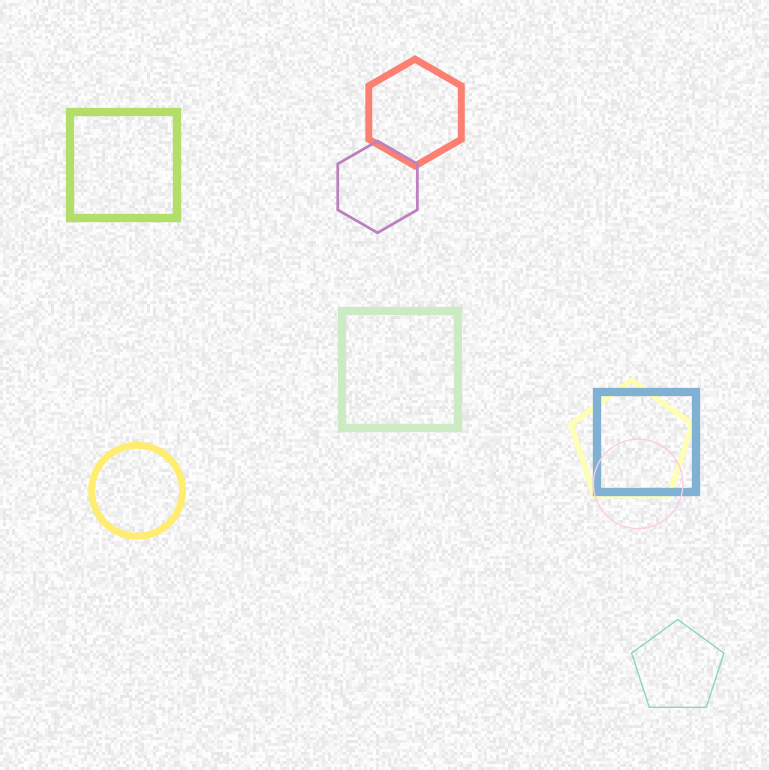[{"shape": "pentagon", "thickness": 0.5, "radius": 0.32, "center": [0.88, 0.132]}, {"shape": "pentagon", "thickness": 2, "radius": 0.41, "center": [0.82, 0.423]}, {"shape": "hexagon", "thickness": 2.5, "radius": 0.35, "center": [0.539, 0.854]}, {"shape": "square", "thickness": 3, "radius": 0.32, "center": [0.84, 0.425]}, {"shape": "square", "thickness": 3, "radius": 0.35, "center": [0.16, 0.786]}, {"shape": "circle", "thickness": 0.5, "radius": 0.29, "center": [0.829, 0.372]}, {"shape": "hexagon", "thickness": 1, "radius": 0.3, "center": [0.49, 0.757]}, {"shape": "square", "thickness": 3, "radius": 0.38, "center": [0.519, 0.52]}, {"shape": "circle", "thickness": 2.5, "radius": 0.3, "center": [0.178, 0.363]}]